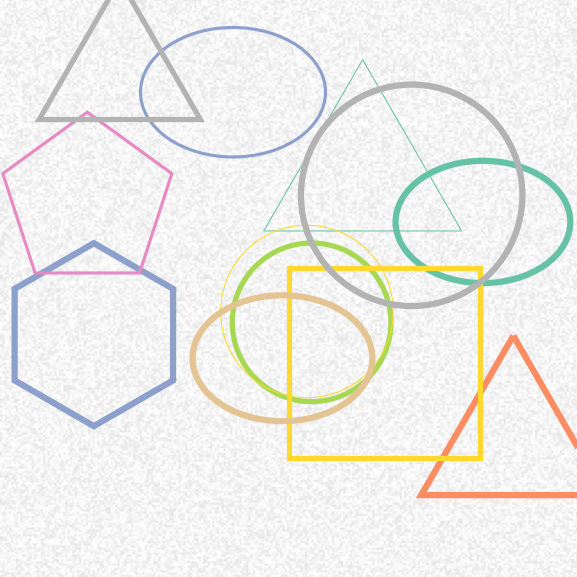[{"shape": "oval", "thickness": 3, "radius": 0.76, "center": [0.836, 0.615]}, {"shape": "triangle", "thickness": 0.5, "radius": 0.99, "center": [0.628, 0.698]}, {"shape": "triangle", "thickness": 3, "radius": 0.92, "center": [0.889, 0.234]}, {"shape": "hexagon", "thickness": 3, "radius": 0.79, "center": [0.163, 0.42]}, {"shape": "oval", "thickness": 1.5, "radius": 0.8, "center": [0.403, 0.839]}, {"shape": "pentagon", "thickness": 1.5, "radius": 0.77, "center": [0.151, 0.651]}, {"shape": "circle", "thickness": 2.5, "radius": 0.69, "center": [0.54, 0.441]}, {"shape": "circle", "thickness": 0.5, "radius": 0.75, "center": [0.531, 0.46]}, {"shape": "square", "thickness": 2.5, "radius": 0.82, "center": [0.666, 0.371]}, {"shape": "oval", "thickness": 3, "radius": 0.78, "center": [0.489, 0.379]}, {"shape": "circle", "thickness": 3, "radius": 0.96, "center": [0.713, 0.661]}, {"shape": "triangle", "thickness": 2.5, "radius": 0.81, "center": [0.207, 0.873]}]